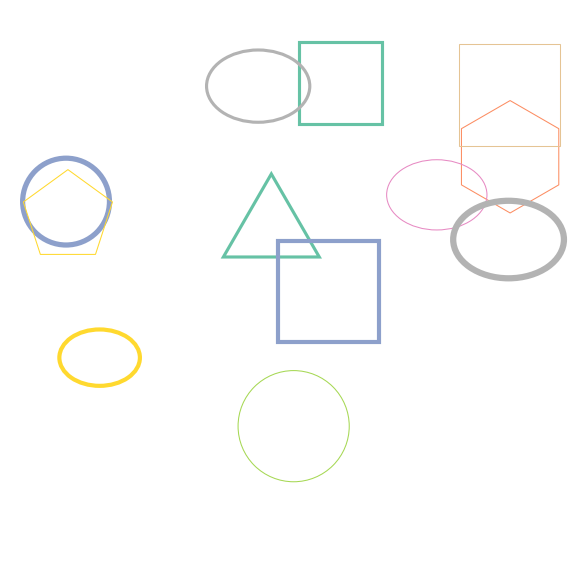[{"shape": "square", "thickness": 1.5, "radius": 0.36, "center": [0.59, 0.856]}, {"shape": "triangle", "thickness": 1.5, "radius": 0.48, "center": [0.47, 0.602]}, {"shape": "hexagon", "thickness": 0.5, "radius": 0.49, "center": [0.883, 0.728]}, {"shape": "square", "thickness": 2, "radius": 0.44, "center": [0.569, 0.495]}, {"shape": "circle", "thickness": 2.5, "radius": 0.38, "center": [0.114, 0.65]}, {"shape": "oval", "thickness": 0.5, "radius": 0.43, "center": [0.756, 0.662]}, {"shape": "circle", "thickness": 0.5, "radius": 0.48, "center": [0.508, 0.261]}, {"shape": "pentagon", "thickness": 0.5, "radius": 0.41, "center": [0.118, 0.624]}, {"shape": "oval", "thickness": 2, "radius": 0.35, "center": [0.173, 0.38]}, {"shape": "square", "thickness": 0.5, "radius": 0.44, "center": [0.882, 0.835]}, {"shape": "oval", "thickness": 3, "radius": 0.48, "center": [0.881, 0.584]}, {"shape": "oval", "thickness": 1.5, "radius": 0.45, "center": [0.447, 0.85]}]